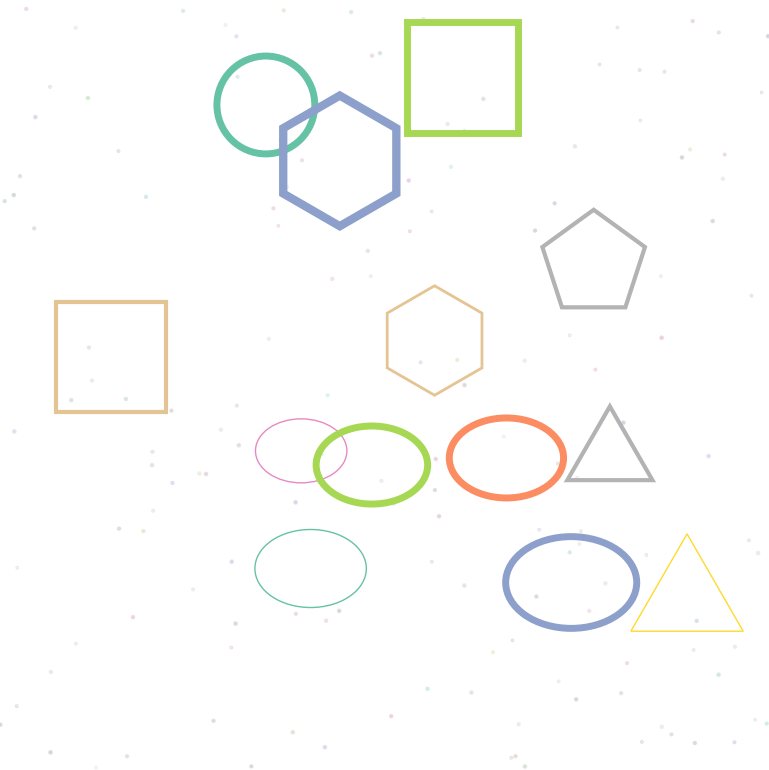[{"shape": "oval", "thickness": 0.5, "radius": 0.36, "center": [0.403, 0.262]}, {"shape": "circle", "thickness": 2.5, "radius": 0.32, "center": [0.345, 0.864]}, {"shape": "oval", "thickness": 2.5, "radius": 0.37, "center": [0.658, 0.405]}, {"shape": "oval", "thickness": 2.5, "radius": 0.43, "center": [0.742, 0.244]}, {"shape": "hexagon", "thickness": 3, "radius": 0.42, "center": [0.441, 0.791]}, {"shape": "oval", "thickness": 0.5, "radius": 0.3, "center": [0.391, 0.414]}, {"shape": "square", "thickness": 2.5, "radius": 0.36, "center": [0.601, 0.9]}, {"shape": "oval", "thickness": 2.5, "radius": 0.36, "center": [0.483, 0.396]}, {"shape": "triangle", "thickness": 0.5, "radius": 0.42, "center": [0.892, 0.222]}, {"shape": "hexagon", "thickness": 1, "radius": 0.36, "center": [0.564, 0.558]}, {"shape": "square", "thickness": 1.5, "radius": 0.36, "center": [0.144, 0.536]}, {"shape": "pentagon", "thickness": 1.5, "radius": 0.35, "center": [0.771, 0.658]}, {"shape": "triangle", "thickness": 1.5, "radius": 0.32, "center": [0.792, 0.408]}]